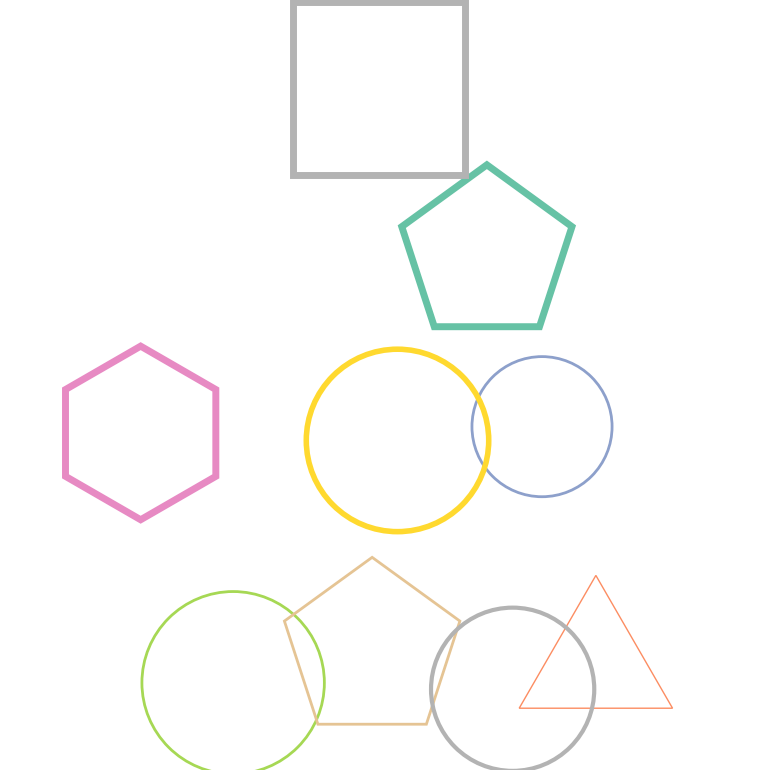[{"shape": "pentagon", "thickness": 2.5, "radius": 0.58, "center": [0.632, 0.67]}, {"shape": "triangle", "thickness": 0.5, "radius": 0.57, "center": [0.774, 0.138]}, {"shape": "circle", "thickness": 1, "radius": 0.45, "center": [0.704, 0.446]}, {"shape": "hexagon", "thickness": 2.5, "radius": 0.56, "center": [0.183, 0.438]}, {"shape": "circle", "thickness": 1, "radius": 0.59, "center": [0.303, 0.113]}, {"shape": "circle", "thickness": 2, "radius": 0.59, "center": [0.516, 0.428]}, {"shape": "pentagon", "thickness": 1, "radius": 0.6, "center": [0.483, 0.156]}, {"shape": "circle", "thickness": 1.5, "radius": 0.53, "center": [0.666, 0.105]}, {"shape": "square", "thickness": 2.5, "radius": 0.56, "center": [0.492, 0.885]}]